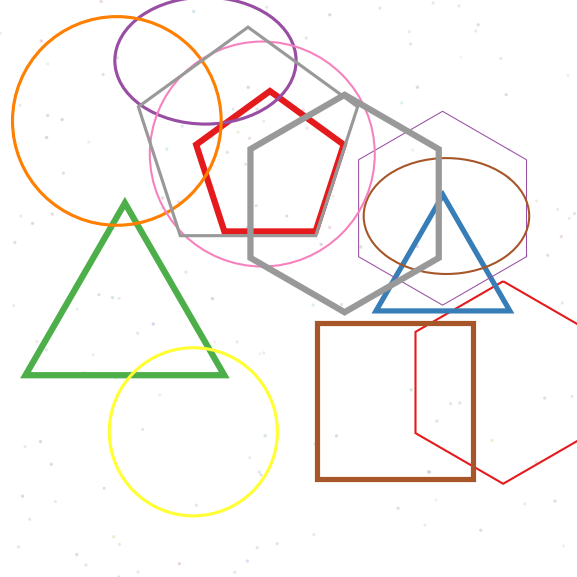[{"shape": "hexagon", "thickness": 1, "radius": 0.88, "center": [0.871, 0.337]}, {"shape": "pentagon", "thickness": 3, "radius": 0.67, "center": [0.467, 0.707]}, {"shape": "triangle", "thickness": 2.5, "radius": 0.67, "center": [0.767, 0.528]}, {"shape": "triangle", "thickness": 3, "radius": 0.99, "center": [0.216, 0.449]}, {"shape": "hexagon", "thickness": 0.5, "radius": 0.84, "center": [0.766, 0.639]}, {"shape": "oval", "thickness": 1.5, "radius": 0.78, "center": [0.356, 0.894]}, {"shape": "circle", "thickness": 1.5, "radius": 0.9, "center": [0.202, 0.79]}, {"shape": "circle", "thickness": 1.5, "radius": 0.73, "center": [0.335, 0.251]}, {"shape": "square", "thickness": 2.5, "radius": 0.67, "center": [0.685, 0.305]}, {"shape": "oval", "thickness": 1, "radius": 0.72, "center": [0.773, 0.625]}, {"shape": "circle", "thickness": 1, "radius": 0.97, "center": [0.454, 0.732]}, {"shape": "pentagon", "thickness": 1.5, "radius": 1.0, "center": [0.429, 0.753]}, {"shape": "hexagon", "thickness": 3, "radius": 0.94, "center": [0.597, 0.647]}]